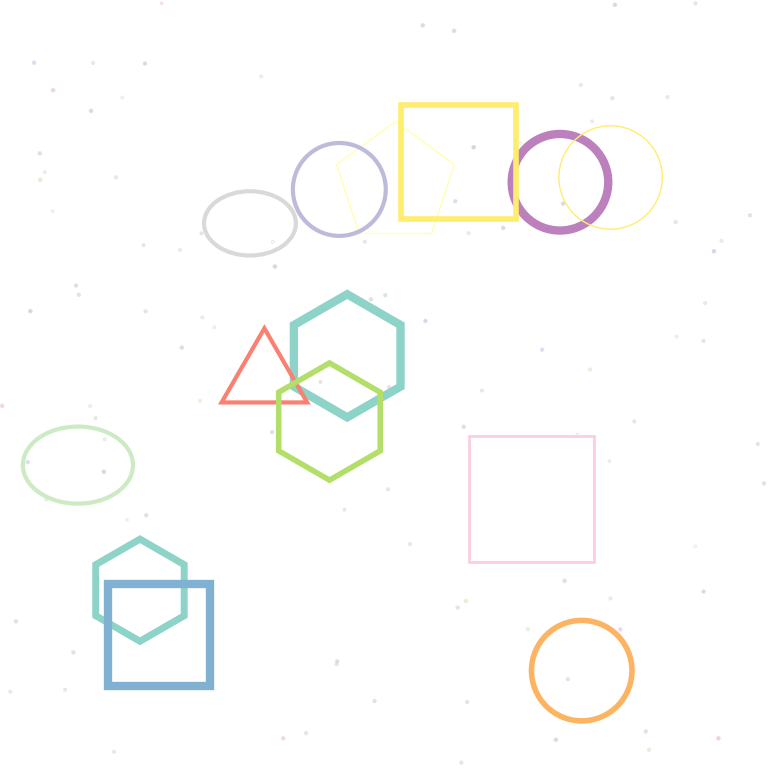[{"shape": "hexagon", "thickness": 2.5, "radius": 0.33, "center": [0.182, 0.234]}, {"shape": "hexagon", "thickness": 3, "radius": 0.4, "center": [0.451, 0.538]}, {"shape": "pentagon", "thickness": 0.5, "radius": 0.4, "center": [0.514, 0.762]}, {"shape": "circle", "thickness": 1.5, "radius": 0.3, "center": [0.441, 0.754]}, {"shape": "triangle", "thickness": 1.5, "radius": 0.32, "center": [0.343, 0.509]}, {"shape": "square", "thickness": 3, "radius": 0.33, "center": [0.207, 0.176]}, {"shape": "circle", "thickness": 2, "radius": 0.33, "center": [0.755, 0.129]}, {"shape": "hexagon", "thickness": 2, "radius": 0.38, "center": [0.428, 0.453]}, {"shape": "square", "thickness": 1, "radius": 0.41, "center": [0.69, 0.352]}, {"shape": "oval", "thickness": 1.5, "radius": 0.3, "center": [0.325, 0.71]}, {"shape": "circle", "thickness": 3, "radius": 0.31, "center": [0.727, 0.763]}, {"shape": "oval", "thickness": 1.5, "radius": 0.36, "center": [0.101, 0.396]}, {"shape": "square", "thickness": 2, "radius": 0.37, "center": [0.595, 0.79]}, {"shape": "circle", "thickness": 0.5, "radius": 0.34, "center": [0.793, 0.77]}]